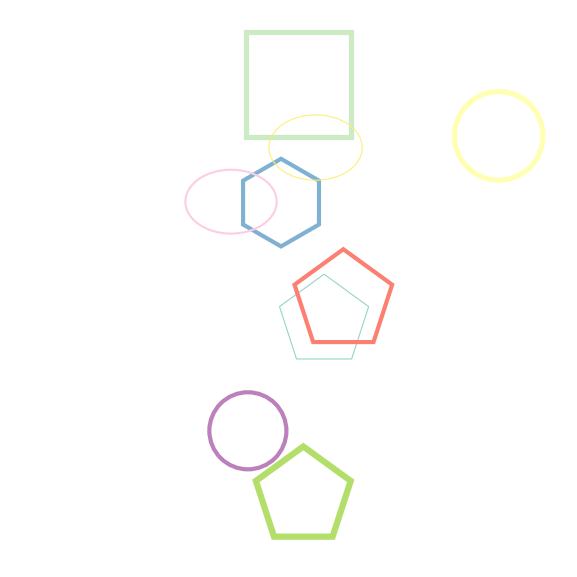[{"shape": "pentagon", "thickness": 0.5, "radius": 0.41, "center": [0.561, 0.443]}, {"shape": "circle", "thickness": 2.5, "radius": 0.38, "center": [0.864, 0.764]}, {"shape": "pentagon", "thickness": 2, "radius": 0.44, "center": [0.595, 0.479]}, {"shape": "hexagon", "thickness": 2, "radius": 0.38, "center": [0.487, 0.648]}, {"shape": "pentagon", "thickness": 3, "radius": 0.43, "center": [0.525, 0.14]}, {"shape": "oval", "thickness": 1, "radius": 0.4, "center": [0.4, 0.65]}, {"shape": "circle", "thickness": 2, "radius": 0.33, "center": [0.429, 0.253]}, {"shape": "square", "thickness": 2.5, "radius": 0.46, "center": [0.516, 0.853]}, {"shape": "oval", "thickness": 0.5, "radius": 0.4, "center": [0.546, 0.744]}]